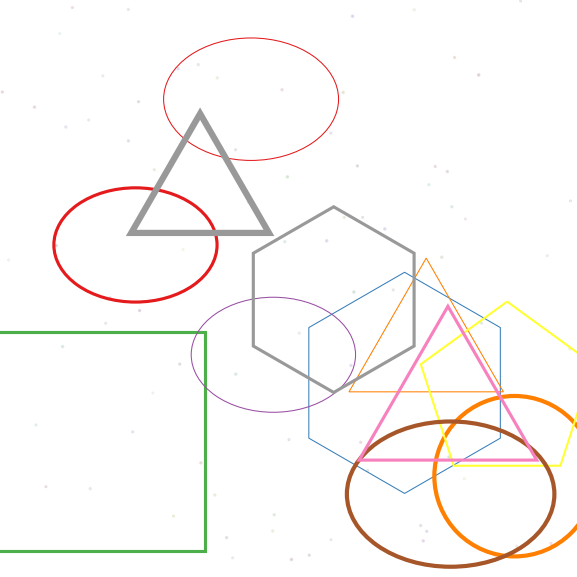[{"shape": "oval", "thickness": 0.5, "radius": 0.76, "center": [0.435, 0.827]}, {"shape": "oval", "thickness": 1.5, "radius": 0.71, "center": [0.235, 0.575]}, {"shape": "hexagon", "thickness": 0.5, "radius": 0.96, "center": [0.701, 0.336]}, {"shape": "square", "thickness": 1.5, "radius": 0.95, "center": [0.166, 0.235]}, {"shape": "oval", "thickness": 0.5, "radius": 0.71, "center": [0.473, 0.385]}, {"shape": "circle", "thickness": 2, "radius": 0.69, "center": [0.891, 0.175]}, {"shape": "triangle", "thickness": 0.5, "radius": 0.77, "center": [0.738, 0.398]}, {"shape": "pentagon", "thickness": 1, "radius": 0.79, "center": [0.878, 0.32]}, {"shape": "oval", "thickness": 2, "radius": 0.9, "center": [0.78, 0.144]}, {"shape": "triangle", "thickness": 1.5, "radius": 0.89, "center": [0.776, 0.291]}, {"shape": "hexagon", "thickness": 1.5, "radius": 0.8, "center": [0.578, 0.48]}, {"shape": "triangle", "thickness": 3, "radius": 0.69, "center": [0.346, 0.665]}]